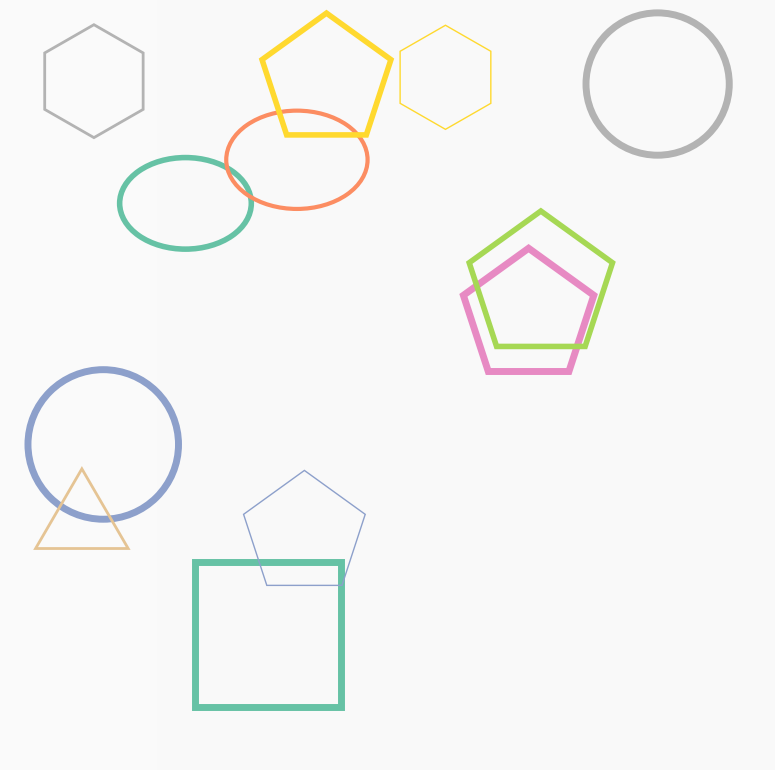[{"shape": "square", "thickness": 2.5, "radius": 0.47, "center": [0.346, 0.176]}, {"shape": "oval", "thickness": 2, "radius": 0.42, "center": [0.239, 0.736]}, {"shape": "oval", "thickness": 1.5, "radius": 0.46, "center": [0.383, 0.792]}, {"shape": "pentagon", "thickness": 0.5, "radius": 0.41, "center": [0.393, 0.307]}, {"shape": "circle", "thickness": 2.5, "radius": 0.49, "center": [0.133, 0.423]}, {"shape": "pentagon", "thickness": 2.5, "radius": 0.44, "center": [0.682, 0.589]}, {"shape": "pentagon", "thickness": 2, "radius": 0.49, "center": [0.698, 0.629]}, {"shape": "hexagon", "thickness": 0.5, "radius": 0.34, "center": [0.575, 0.9]}, {"shape": "pentagon", "thickness": 2, "radius": 0.44, "center": [0.421, 0.896]}, {"shape": "triangle", "thickness": 1, "radius": 0.34, "center": [0.106, 0.322]}, {"shape": "hexagon", "thickness": 1, "radius": 0.37, "center": [0.121, 0.895]}, {"shape": "circle", "thickness": 2.5, "radius": 0.46, "center": [0.849, 0.891]}]